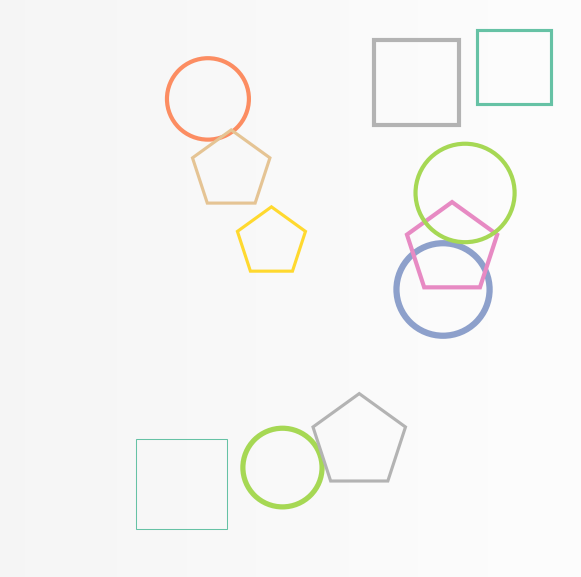[{"shape": "square", "thickness": 1.5, "radius": 0.32, "center": [0.884, 0.884]}, {"shape": "square", "thickness": 0.5, "radius": 0.39, "center": [0.312, 0.161]}, {"shape": "circle", "thickness": 2, "radius": 0.35, "center": [0.358, 0.828]}, {"shape": "circle", "thickness": 3, "radius": 0.4, "center": [0.762, 0.498]}, {"shape": "pentagon", "thickness": 2, "radius": 0.41, "center": [0.778, 0.568]}, {"shape": "circle", "thickness": 2, "radius": 0.43, "center": [0.8, 0.665]}, {"shape": "circle", "thickness": 2.5, "radius": 0.34, "center": [0.486, 0.19]}, {"shape": "pentagon", "thickness": 1.5, "radius": 0.31, "center": [0.467, 0.579]}, {"shape": "pentagon", "thickness": 1.5, "radius": 0.35, "center": [0.398, 0.704]}, {"shape": "square", "thickness": 2, "radius": 0.37, "center": [0.716, 0.856]}, {"shape": "pentagon", "thickness": 1.5, "radius": 0.42, "center": [0.618, 0.234]}]